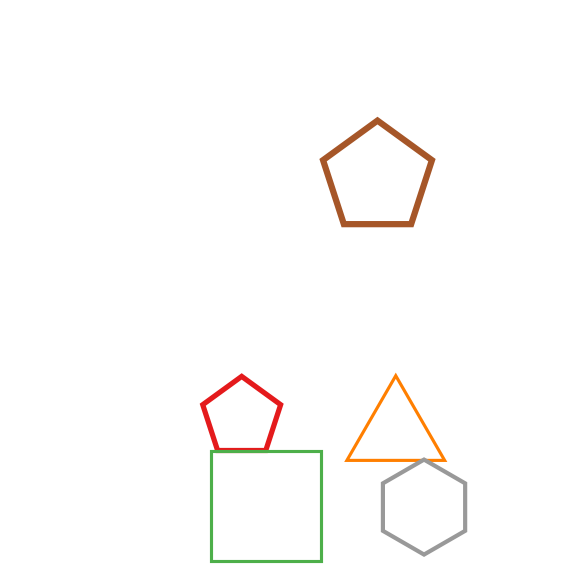[{"shape": "pentagon", "thickness": 2.5, "radius": 0.35, "center": [0.419, 0.276]}, {"shape": "square", "thickness": 1.5, "radius": 0.48, "center": [0.461, 0.122]}, {"shape": "triangle", "thickness": 1.5, "radius": 0.49, "center": [0.685, 0.251]}, {"shape": "pentagon", "thickness": 3, "radius": 0.5, "center": [0.654, 0.691]}, {"shape": "hexagon", "thickness": 2, "radius": 0.41, "center": [0.734, 0.121]}]